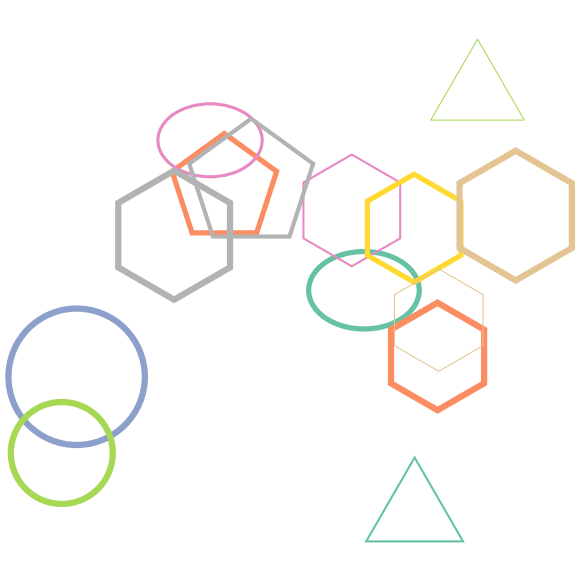[{"shape": "triangle", "thickness": 1, "radius": 0.48, "center": [0.718, 0.11]}, {"shape": "oval", "thickness": 2.5, "radius": 0.48, "center": [0.63, 0.497]}, {"shape": "pentagon", "thickness": 2.5, "radius": 0.48, "center": [0.389, 0.673]}, {"shape": "hexagon", "thickness": 3, "radius": 0.47, "center": [0.758, 0.382]}, {"shape": "circle", "thickness": 3, "radius": 0.59, "center": [0.133, 0.347]}, {"shape": "oval", "thickness": 1.5, "radius": 0.45, "center": [0.364, 0.756]}, {"shape": "hexagon", "thickness": 1, "radius": 0.48, "center": [0.609, 0.635]}, {"shape": "circle", "thickness": 3, "radius": 0.44, "center": [0.107, 0.215]}, {"shape": "triangle", "thickness": 0.5, "radius": 0.47, "center": [0.827, 0.838]}, {"shape": "hexagon", "thickness": 2.5, "radius": 0.47, "center": [0.717, 0.604]}, {"shape": "hexagon", "thickness": 3, "radius": 0.56, "center": [0.893, 0.626]}, {"shape": "hexagon", "thickness": 0.5, "radius": 0.44, "center": [0.76, 0.445]}, {"shape": "hexagon", "thickness": 3, "radius": 0.56, "center": [0.302, 0.592]}, {"shape": "pentagon", "thickness": 2, "radius": 0.56, "center": [0.435, 0.681]}]